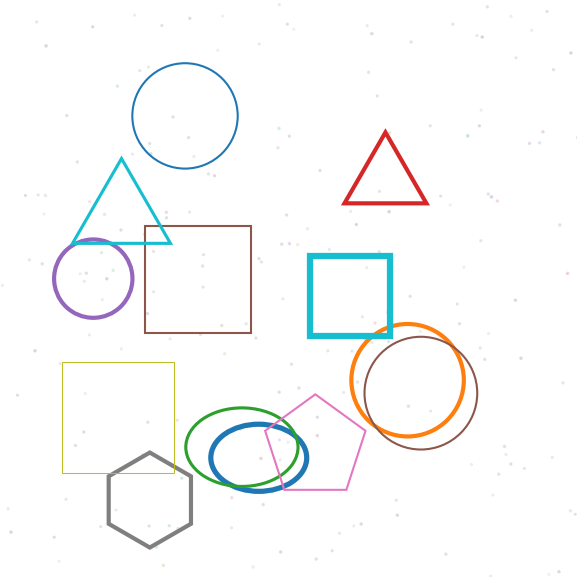[{"shape": "oval", "thickness": 2.5, "radius": 0.42, "center": [0.448, 0.206]}, {"shape": "circle", "thickness": 1, "radius": 0.46, "center": [0.32, 0.798]}, {"shape": "circle", "thickness": 2, "radius": 0.49, "center": [0.706, 0.341]}, {"shape": "oval", "thickness": 1.5, "radius": 0.49, "center": [0.419, 0.225]}, {"shape": "triangle", "thickness": 2, "radius": 0.41, "center": [0.667, 0.688]}, {"shape": "circle", "thickness": 2, "radius": 0.34, "center": [0.162, 0.517]}, {"shape": "square", "thickness": 1, "radius": 0.46, "center": [0.342, 0.516]}, {"shape": "circle", "thickness": 1, "radius": 0.49, "center": [0.729, 0.318]}, {"shape": "pentagon", "thickness": 1, "radius": 0.46, "center": [0.546, 0.225]}, {"shape": "hexagon", "thickness": 2, "radius": 0.41, "center": [0.259, 0.133]}, {"shape": "square", "thickness": 0.5, "radius": 0.48, "center": [0.205, 0.276]}, {"shape": "square", "thickness": 3, "radius": 0.34, "center": [0.607, 0.487]}, {"shape": "triangle", "thickness": 1.5, "radius": 0.49, "center": [0.21, 0.627]}]